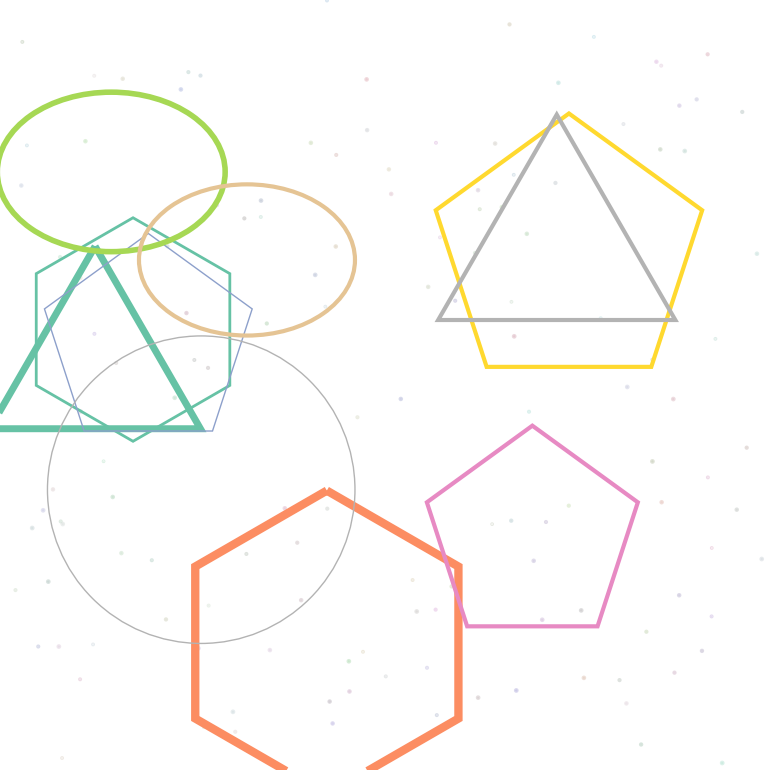[{"shape": "triangle", "thickness": 2.5, "radius": 0.79, "center": [0.123, 0.522]}, {"shape": "hexagon", "thickness": 1, "radius": 0.73, "center": [0.173, 0.572]}, {"shape": "hexagon", "thickness": 3, "radius": 0.99, "center": [0.424, 0.166]}, {"shape": "pentagon", "thickness": 0.5, "radius": 0.71, "center": [0.193, 0.555]}, {"shape": "pentagon", "thickness": 1.5, "radius": 0.72, "center": [0.691, 0.303]}, {"shape": "oval", "thickness": 2, "radius": 0.74, "center": [0.144, 0.777]}, {"shape": "pentagon", "thickness": 1.5, "radius": 0.91, "center": [0.739, 0.671]}, {"shape": "oval", "thickness": 1.5, "radius": 0.7, "center": [0.321, 0.662]}, {"shape": "circle", "thickness": 0.5, "radius": 1.0, "center": [0.261, 0.364]}, {"shape": "triangle", "thickness": 1.5, "radius": 0.89, "center": [0.723, 0.673]}]